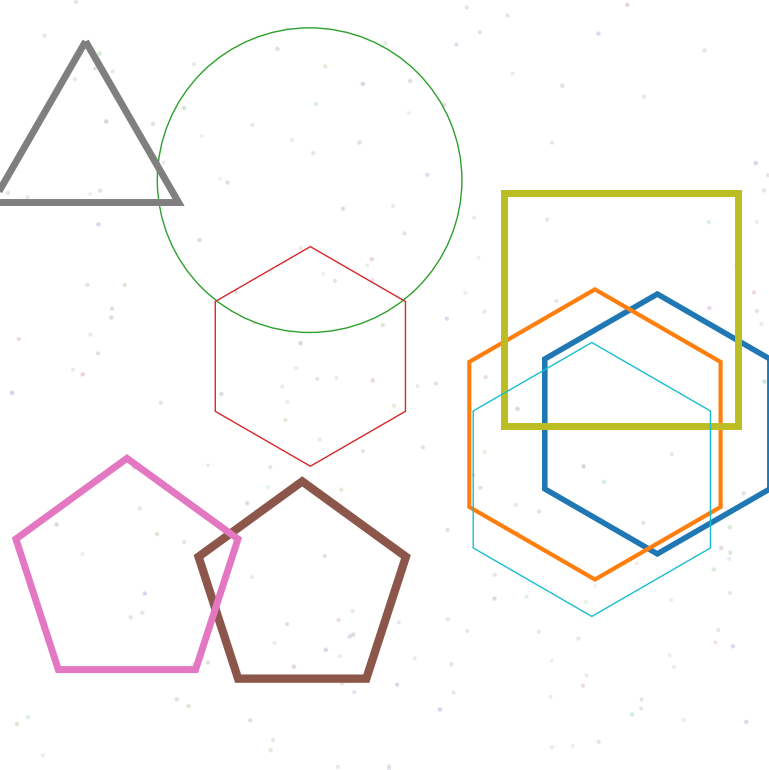[{"shape": "hexagon", "thickness": 2, "radius": 0.84, "center": [0.854, 0.449]}, {"shape": "hexagon", "thickness": 1.5, "radius": 0.94, "center": [0.773, 0.436]}, {"shape": "circle", "thickness": 0.5, "radius": 0.99, "center": [0.402, 0.766]}, {"shape": "hexagon", "thickness": 0.5, "radius": 0.71, "center": [0.403, 0.537]}, {"shape": "pentagon", "thickness": 3, "radius": 0.71, "center": [0.392, 0.233]}, {"shape": "pentagon", "thickness": 2.5, "radius": 0.76, "center": [0.165, 0.253]}, {"shape": "triangle", "thickness": 2.5, "radius": 0.7, "center": [0.111, 0.807]}, {"shape": "square", "thickness": 2.5, "radius": 0.76, "center": [0.807, 0.598]}, {"shape": "hexagon", "thickness": 0.5, "radius": 0.89, "center": [0.769, 0.377]}]